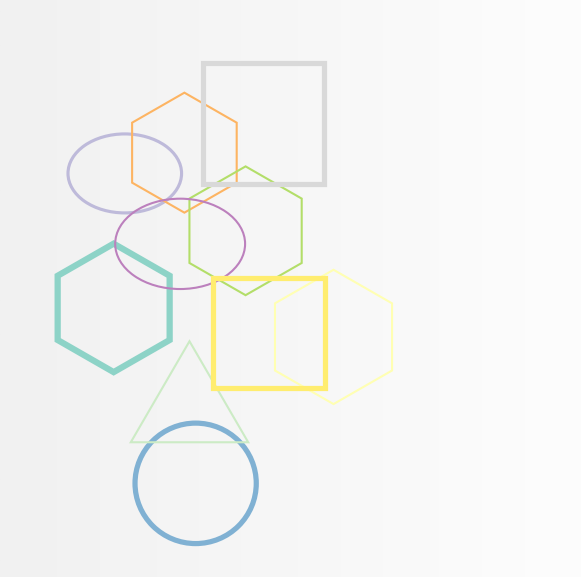[{"shape": "hexagon", "thickness": 3, "radius": 0.56, "center": [0.196, 0.466]}, {"shape": "hexagon", "thickness": 1, "radius": 0.58, "center": [0.574, 0.416]}, {"shape": "oval", "thickness": 1.5, "radius": 0.49, "center": [0.215, 0.699]}, {"shape": "circle", "thickness": 2.5, "radius": 0.52, "center": [0.337, 0.162]}, {"shape": "hexagon", "thickness": 1, "radius": 0.52, "center": [0.317, 0.735]}, {"shape": "hexagon", "thickness": 1, "radius": 0.56, "center": [0.422, 0.6]}, {"shape": "square", "thickness": 2.5, "radius": 0.52, "center": [0.453, 0.786]}, {"shape": "oval", "thickness": 1, "radius": 0.56, "center": [0.31, 0.577]}, {"shape": "triangle", "thickness": 1, "radius": 0.58, "center": [0.326, 0.292]}, {"shape": "square", "thickness": 2.5, "radius": 0.48, "center": [0.462, 0.422]}]